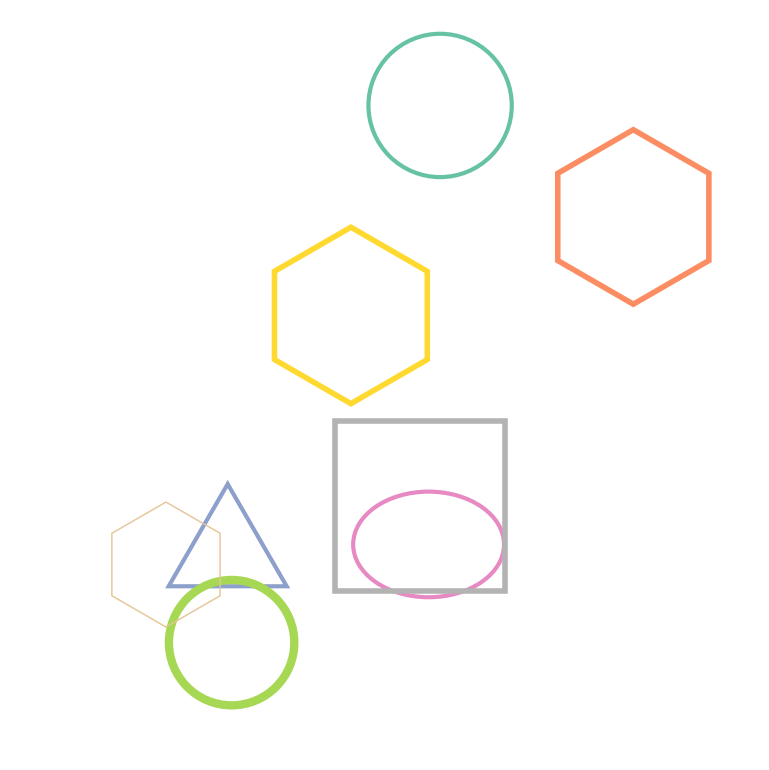[{"shape": "circle", "thickness": 1.5, "radius": 0.47, "center": [0.572, 0.863]}, {"shape": "hexagon", "thickness": 2, "radius": 0.57, "center": [0.822, 0.718]}, {"shape": "triangle", "thickness": 1.5, "radius": 0.44, "center": [0.296, 0.283]}, {"shape": "oval", "thickness": 1.5, "radius": 0.49, "center": [0.557, 0.293]}, {"shape": "circle", "thickness": 3, "radius": 0.41, "center": [0.301, 0.165]}, {"shape": "hexagon", "thickness": 2, "radius": 0.57, "center": [0.456, 0.59]}, {"shape": "hexagon", "thickness": 0.5, "radius": 0.41, "center": [0.216, 0.267]}, {"shape": "square", "thickness": 2, "radius": 0.55, "center": [0.546, 0.343]}]